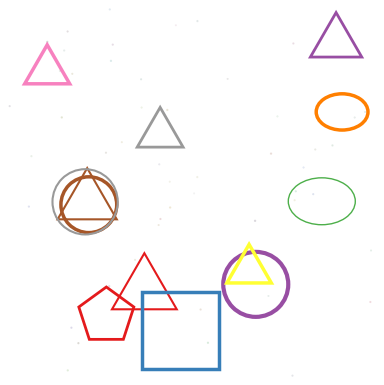[{"shape": "triangle", "thickness": 1.5, "radius": 0.49, "center": [0.375, 0.245]}, {"shape": "pentagon", "thickness": 2, "radius": 0.38, "center": [0.276, 0.179]}, {"shape": "square", "thickness": 2.5, "radius": 0.5, "center": [0.468, 0.142]}, {"shape": "oval", "thickness": 1, "radius": 0.44, "center": [0.836, 0.477]}, {"shape": "circle", "thickness": 3, "radius": 0.42, "center": [0.664, 0.261]}, {"shape": "triangle", "thickness": 2, "radius": 0.39, "center": [0.873, 0.89]}, {"shape": "oval", "thickness": 2.5, "radius": 0.34, "center": [0.889, 0.709]}, {"shape": "triangle", "thickness": 2.5, "radius": 0.33, "center": [0.647, 0.298]}, {"shape": "circle", "thickness": 2.5, "radius": 0.36, "center": [0.231, 0.468]}, {"shape": "triangle", "thickness": 1.5, "radius": 0.44, "center": [0.226, 0.475]}, {"shape": "triangle", "thickness": 2.5, "radius": 0.34, "center": [0.123, 0.816]}, {"shape": "triangle", "thickness": 2, "radius": 0.34, "center": [0.416, 0.652]}, {"shape": "circle", "thickness": 1.5, "radius": 0.42, "center": [0.221, 0.476]}]